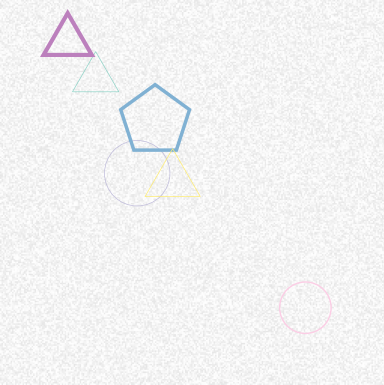[{"shape": "triangle", "thickness": 0.5, "radius": 0.35, "center": [0.248, 0.796]}, {"shape": "circle", "thickness": 0.5, "radius": 0.42, "center": [0.356, 0.55]}, {"shape": "pentagon", "thickness": 2.5, "radius": 0.47, "center": [0.403, 0.686]}, {"shape": "circle", "thickness": 1, "radius": 0.33, "center": [0.793, 0.201]}, {"shape": "triangle", "thickness": 3, "radius": 0.36, "center": [0.176, 0.893]}, {"shape": "triangle", "thickness": 0.5, "radius": 0.41, "center": [0.448, 0.531]}]